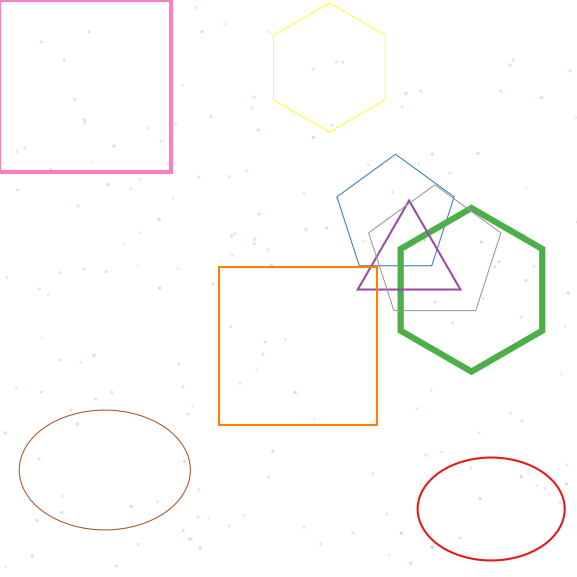[{"shape": "oval", "thickness": 1, "radius": 0.64, "center": [0.85, 0.118]}, {"shape": "pentagon", "thickness": 0.5, "radius": 0.53, "center": [0.685, 0.625]}, {"shape": "hexagon", "thickness": 3, "radius": 0.71, "center": [0.816, 0.497]}, {"shape": "triangle", "thickness": 1, "radius": 0.51, "center": [0.708, 0.549]}, {"shape": "square", "thickness": 1, "radius": 0.68, "center": [0.517, 0.401]}, {"shape": "hexagon", "thickness": 0.5, "radius": 0.56, "center": [0.57, 0.882]}, {"shape": "oval", "thickness": 0.5, "radius": 0.74, "center": [0.181, 0.185]}, {"shape": "square", "thickness": 2, "radius": 0.74, "center": [0.147, 0.85]}, {"shape": "pentagon", "thickness": 0.5, "radius": 0.6, "center": [0.753, 0.559]}]